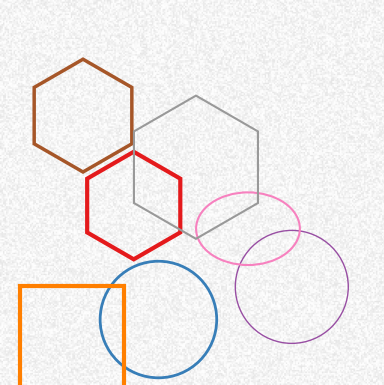[{"shape": "hexagon", "thickness": 3, "radius": 0.7, "center": [0.347, 0.466]}, {"shape": "circle", "thickness": 2, "radius": 0.76, "center": [0.411, 0.17]}, {"shape": "circle", "thickness": 1, "radius": 0.73, "center": [0.758, 0.255]}, {"shape": "square", "thickness": 3, "radius": 0.67, "center": [0.186, 0.123]}, {"shape": "hexagon", "thickness": 2.5, "radius": 0.73, "center": [0.216, 0.7]}, {"shape": "oval", "thickness": 1.5, "radius": 0.67, "center": [0.644, 0.406]}, {"shape": "hexagon", "thickness": 1.5, "radius": 0.93, "center": [0.509, 0.566]}]